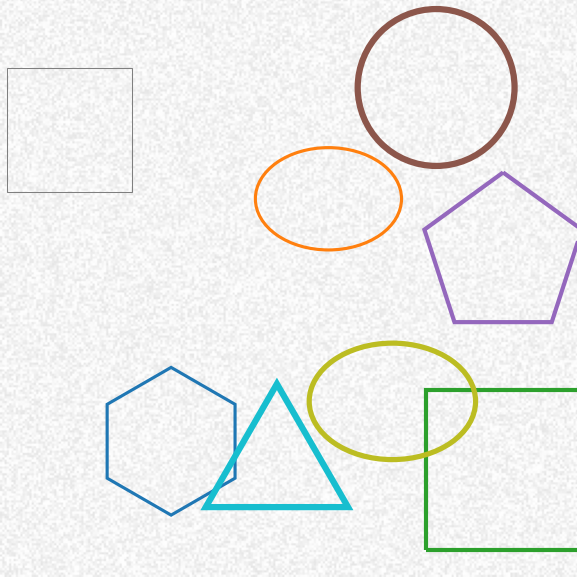[{"shape": "hexagon", "thickness": 1.5, "radius": 0.64, "center": [0.296, 0.235]}, {"shape": "oval", "thickness": 1.5, "radius": 0.63, "center": [0.569, 0.655]}, {"shape": "square", "thickness": 2, "radius": 0.69, "center": [0.877, 0.185]}, {"shape": "pentagon", "thickness": 2, "radius": 0.72, "center": [0.871, 0.557]}, {"shape": "circle", "thickness": 3, "radius": 0.68, "center": [0.755, 0.848]}, {"shape": "square", "thickness": 0.5, "radius": 0.54, "center": [0.121, 0.774]}, {"shape": "oval", "thickness": 2.5, "radius": 0.72, "center": [0.679, 0.304]}, {"shape": "triangle", "thickness": 3, "radius": 0.71, "center": [0.479, 0.192]}]